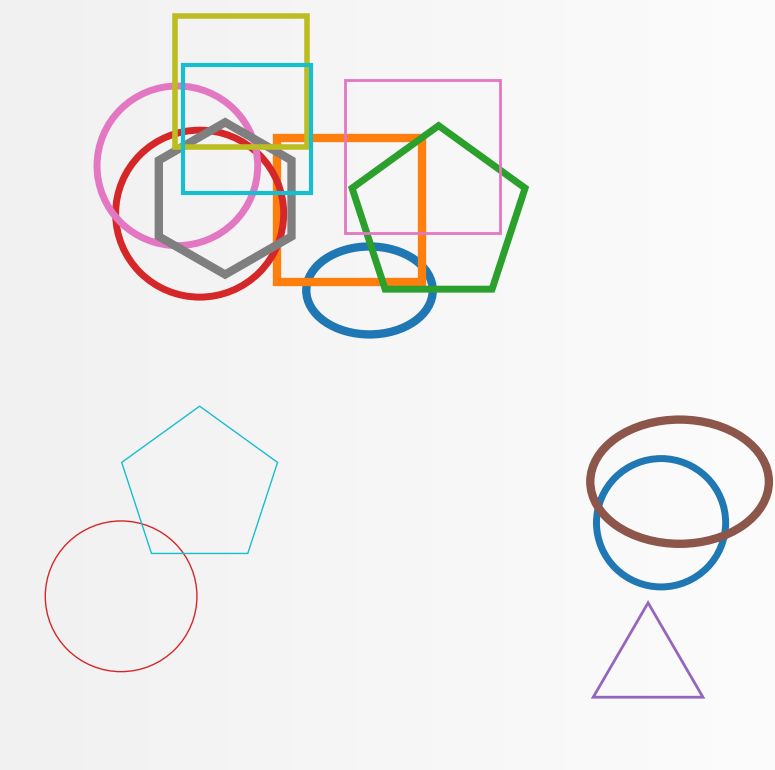[{"shape": "circle", "thickness": 2.5, "radius": 0.42, "center": [0.853, 0.321]}, {"shape": "oval", "thickness": 3, "radius": 0.41, "center": [0.477, 0.623]}, {"shape": "square", "thickness": 3, "radius": 0.47, "center": [0.451, 0.727]}, {"shape": "pentagon", "thickness": 2.5, "radius": 0.59, "center": [0.566, 0.719]}, {"shape": "circle", "thickness": 2.5, "radius": 0.54, "center": [0.258, 0.723]}, {"shape": "circle", "thickness": 0.5, "radius": 0.49, "center": [0.156, 0.226]}, {"shape": "triangle", "thickness": 1, "radius": 0.41, "center": [0.836, 0.135]}, {"shape": "oval", "thickness": 3, "radius": 0.58, "center": [0.877, 0.374]}, {"shape": "circle", "thickness": 2.5, "radius": 0.52, "center": [0.229, 0.785]}, {"shape": "square", "thickness": 1, "radius": 0.5, "center": [0.545, 0.797]}, {"shape": "hexagon", "thickness": 3, "radius": 0.49, "center": [0.291, 0.742]}, {"shape": "square", "thickness": 2, "radius": 0.42, "center": [0.311, 0.895]}, {"shape": "pentagon", "thickness": 0.5, "radius": 0.53, "center": [0.258, 0.367]}, {"shape": "square", "thickness": 1.5, "radius": 0.41, "center": [0.318, 0.832]}]